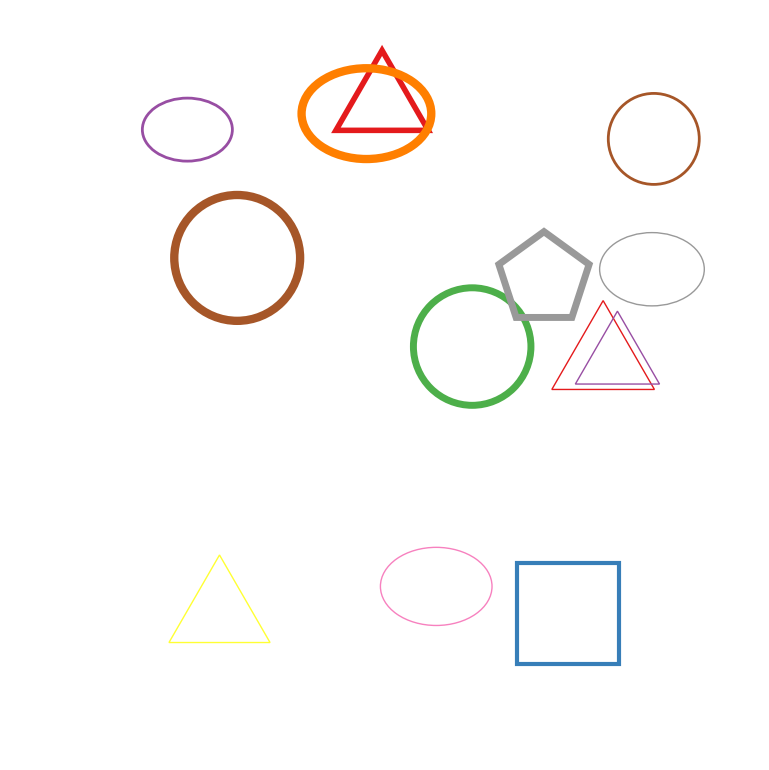[{"shape": "triangle", "thickness": 0.5, "radius": 0.38, "center": [0.783, 0.533]}, {"shape": "triangle", "thickness": 2, "radius": 0.35, "center": [0.496, 0.865]}, {"shape": "square", "thickness": 1.5, "radius": 0.33, "center": [0.738, 0.203]}, {"shape": "circle", "thickness": 2.5, "radius": 0.38, "center": [0.613, 0.55]}, {"shape": "oval", "thickness": 1, "radius": 0.29, "center": [0.243, 0.832]}, {"shape": "triangle", "thickness": 0.5, "radius": 0.32, "center": [0.802, 0.533]}, {"shape": "oval", "thickness": 3, "radius": 0.42, "center": [0.476, 0.852]}, {"shape": "triangle", "thickness": 0.5, "radius": 0.38, "center": [0.285, 0.203]}, {"shape": "circle", "thickness": 3, "radius": 0.41, "center": [0.308, 0.665]}, {"shape": "circle", "thickness": 1, "radius": 0.3, "center": [0.849, 0.82]}, {"shape": "oval", "thickness": 0.5, "radius": 0.36, "center": [0.567, 0.238]}, {"shape": "oval", "thickness": 0.5, "radius": 0.34, "center": [0.847, 0.65]}, {"shape": "pentagon", "thickness": 2.5, "radius": 0.31, "center": [0.706, 0.638]}]